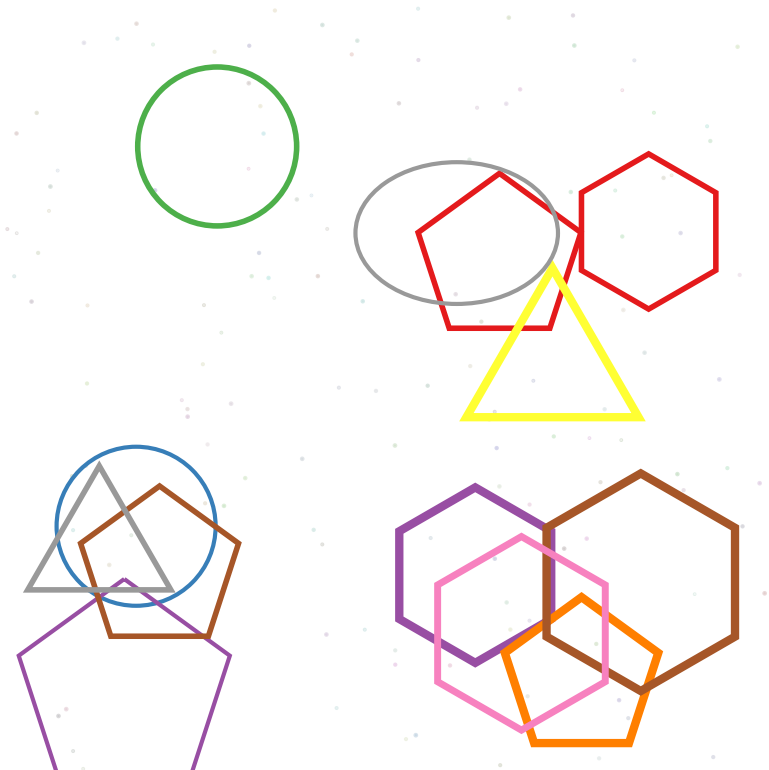[{"shape": "hexagon", "thickness": 2, "radius": 0.5, "center": [0.842, 0.699]}, {"shape": "pentagon", "thickness": 2, "radius": 0.56, "center": [0.649, 0.664]}, {"shape": "circle", "thickness": 1.5, "radius": 0.52, "center": [0.177, 0.317]}, {"shape": "circle", "thickness": 2, "radius": 0.52, "center": [0.282, 0.81]}, {"shape": "hexagon", "thickness": 3, "radius": 0.57, "center": [0.617, 0.253]}, {"shape": "pentagon", "thickness": 1.5, "radius": 0.72, "center": [0.161, 0.104]}, {"shape": "pentagon", "thickness": 3, "radius": 0.52, "center": [0.755, 0.12]}, {"shape": "triangle", "thickness": 3, "radius": 0.65, "center": [0.717, 0.523]}, {"shape": "pentagon", "thickness": 2, "radius": 0.54, "center": [0.207, 0.261]}, {"shape": "hexagon", "thickness": 3, "radius": 0.71, "center": [0.832, 0.244]}, {"shape": "hexagon", "thickness": 2.5, "radius": 0.63, "center": [0.677, 0.177]}, {"shape": "triangle", "thickness": 2, "radius": 0.54, "center": [0.129, 0.288]}, {"shape": "oval", "thickness": 1.5, "radius": 0.66, "center": [0.593, 0.697]}]